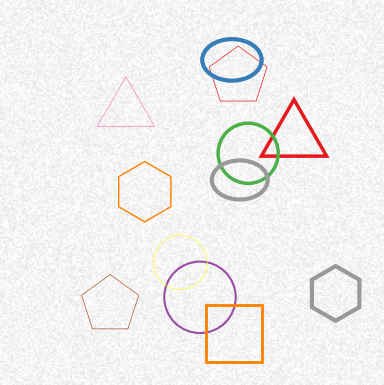[{"shape": "pentagon", "thickness": 0.5, "radius": 0.4, "center": [0.619, 0.802]}, {"shape": "triangle", "thickness": 2.5, "radius": 0.49, "center": [0.764, 0.643]}, {"shape": "oval", "thickness": 3, "radius": 0.39, "center": [0.602, 0.844]}, {"shape": "circle", "thickness": 2.5, "radius": 0.39, "center": [0.645, 0.602]}, {"shape": "circle", "thickness": 1.5, "radius": 0.46, "center": [0.519, 0.228]}, {"shape": "square", "thickness": 2, "radius": 0.37, "center": [0.608, 0.133]}, {"shape": "hexagon", "thickness": 1, "radius": 0.39, "center": [0.376, 0.502]}, {"shape": "circle", "thickness": 0.5, "radius": 0.35, "center": [0.468, 0.318]}, {"shape": "pentagon", "thickness": 0.5, "radius": 0.39, "center": [0.286, 0.209]}, {"shape": "triangle", "thickness": 0.5, "radius": 0.43, "center": [0.327, 0.715]}, {"shape": "oval", "thickness": 3, "radius": 0.36, "center": [0.623, 0.533]}, {"shape": "hexagon", "thickness": 3, "radius": 0.36, "center": [0.872, 0.238]}]